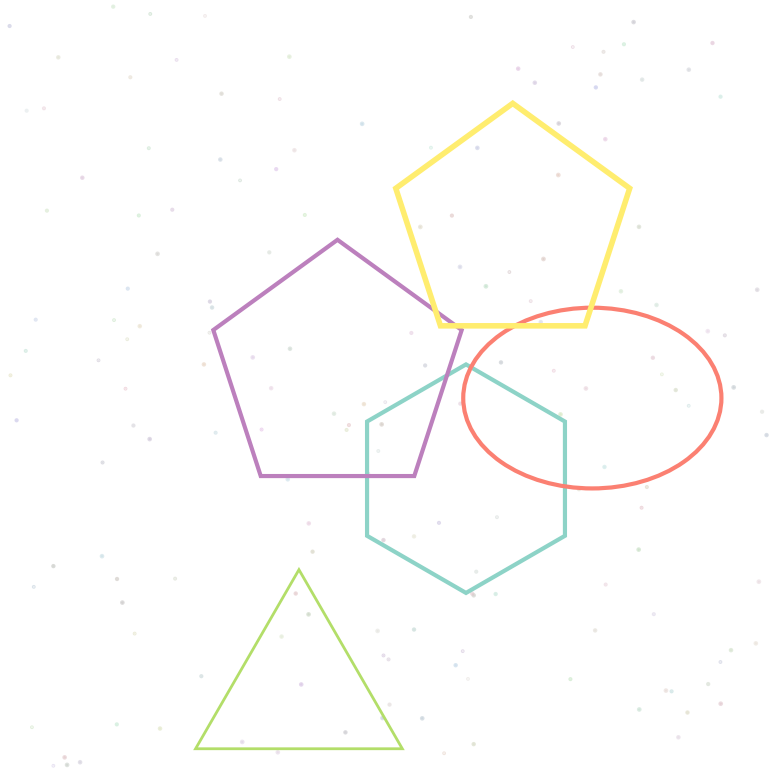[{"shape": "hexagon", "thickness": 1.5, "radius": 0.74, "center": [0.605, 0.378]}, {"shape": "oval", "thickness": 1.5, "radius": 0.84, "center": [0.769, 0.483]}, {"shape": "triangle", "thickness": 1, "radius": 0.78, "center": [0.388, 0.105]}, {"shape": "pentagon", "thickness": 1.5, "radius": 0.85, "center": [0.438, 0.519]}, {"shape": "pentagon", "thickness": 2, "radius": 0.8, "center": [0.666, 0.706]}]